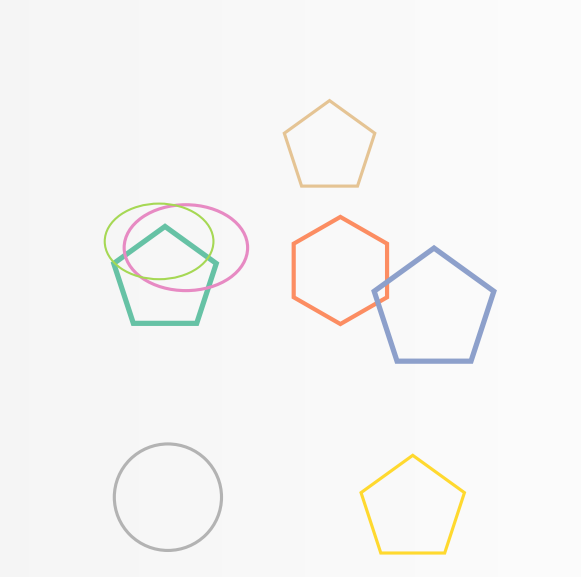[{"shape": "pentagon", "thickness": 2.5, "radius": 0.46, "center": [0.284, 0.514]}, {"shape": "hexagon", "thickness": 2, "radius": 0.46, "center": [0.586, 0.531]}, {"shape": "pentagon", "thickness": 2.5, "radius": 0.54, "center": [0.747, 0.461]}, {"shape": "oval", "thickness": 1.5, "radius": 0.53, "center": [0.32, 0.57]}, {"shape": "oval", "thickness": 1, "radius": 0.47, "center": [0.274, 0.581]}, {"shape": "pentagon", "thickness": 1.5, "radius": 0.47, "center": [0.71, 0.117]}, {"shape": "pentagon", "thickness": 1.5, "radius": 0.41, "center": [0.567, 0.743]}, {"shape": "circle", "thickness": 1.5, "radius": 0.46, "center": [0.289, 0.138]}]